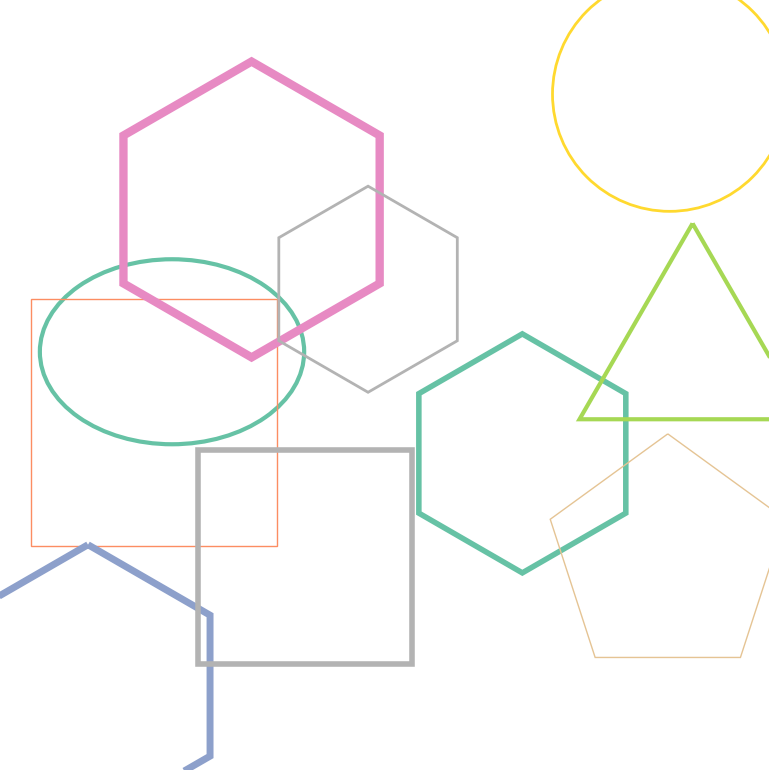[{"shape": "oval", "thickness": 1.5, "radius": 0.86, "center": [0.223, 0.543]}, {"shape": "hexagon", "thickness": 2, "radius": 0.78, "center": [0.678, 0.411]}, {"shape": "square", "thickness": 0.5, "radius": 0.8, "center": [0.2, 0.452]}, {"shape": "hexagon", "thickness": 2.5, "radius": 0.92, "center": [0.114, 0.11]}, {"shape": "hexagon", "thickness": 3, "radius": 0.96, "center": [0.327, 0.728]}, {"shape": "triangle", "thickness": 1.5, "radius": 0.85, "center": [0.899, 0.54]}, {"shape": "circle", "thickness": 1, "radius": 0.76, "center": [0.87, 0.878]}, {"shape": "pentagon", "thickness": 0.5, "radius": 0.8, "center": [0.867, 0.276]}, {"shape": "hexagon", "thickness": 1, "radius": 0.67, "center": [0.478, 0.624]}, {"shape": "square", "thickness": 2, "radius": 0.7, "center": [0.396, 0.277]}]